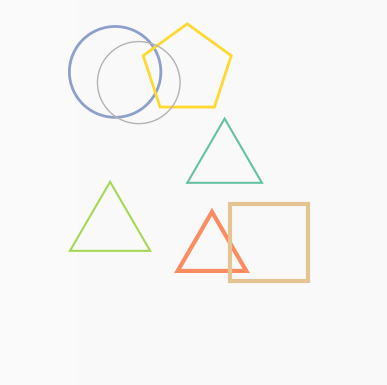[{"shape": "triangle", "thickness": 1.5, "radius": 0.56, "center": [0.58, 0.581]}, {"shape": "triangle", "thickness": 3, "radius": 0.51, "center": [0.547, 0.347]}, {"shape": "circle", "thickness": 2, "radius": 0.59, "center": [0.297, 0.813]}, {"shape": "triangle", "thickness": 1.5, "radius": 0.6, "center": [0.284, 0.408]}, {"shape": "pentagon", "thickness": 2, "radius": 0.6, "center": [0.483, 0.819]}, {"shape": "square", "thickness": 3, "radius": 0.5, "center": [0.694, 0.37]}, {"shape": "circle", "thickness": 1, "radius": 0.53, "center": [0.358, 0.785]}]